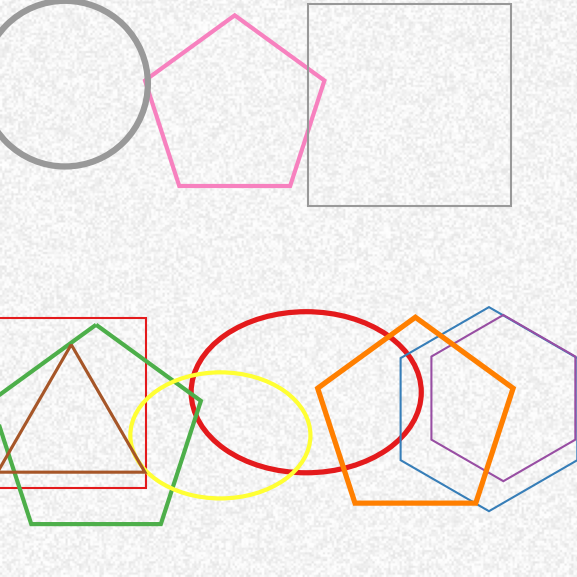[{"shape": "square", "thickness": 1, "radius": 0.73, "center": [0.106, 0.302]}, {"shape": "oval", "thickness": 2.5, "radius": 1.0, "center": [0.53, 0.32]}, {"shape": "hexagon", "thickness": 1, "radius": 0.88, "center": [0.847, 0.291]}, {"shape": "pentagon", "thickness": 2, "radius": 0.95, "center": [0.166, 0.246]}, {"shape": "hexagon", "thickness": 1, "radius": 0.72, "center": [0.872, 0.31]}, {"shape": "pentagon", "thickness": 2.5, "radius": 0.89, "center": [0.719, 0.272]}, {"shape": "oval", "thickness": 2, "radius": 0.78, "center": [0.382, 0.245]}, {"shape": "triangle", "thickness": 1.5, "radius": 0.74, "center": [0.123, 0.255]}, {"shape": "pentagon", "thickness": 2, "radius": 0.82, "center": [0.406, 0.809]}, {"shape": "circle", "thickness": 3, "radius": 0.72, "center": [0.113, 0.854]}, {"shape": "square", "thickness": 1, "radius": 0.87, "center": [0.709, 0.817]}]